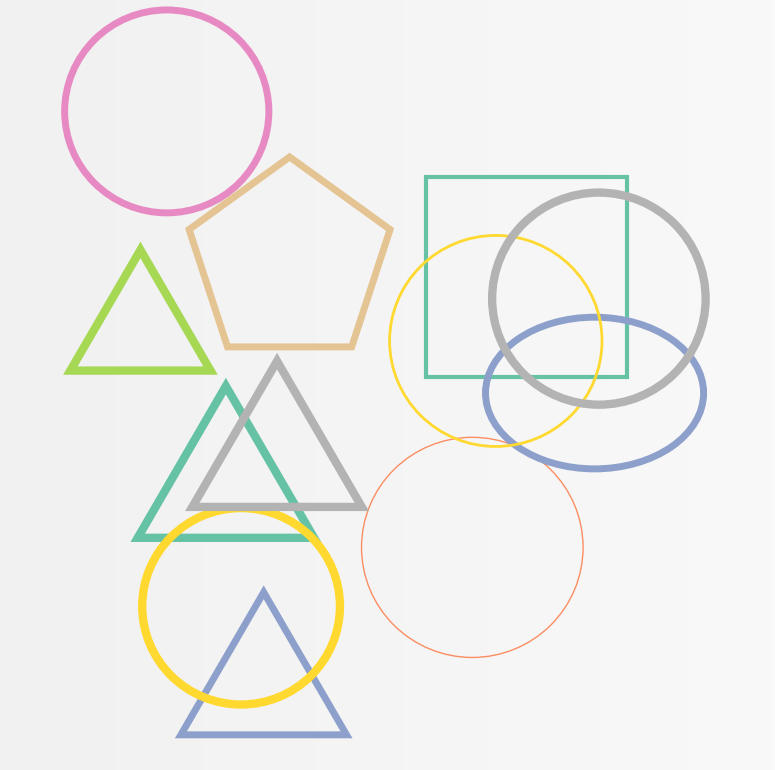[{"shape": "square", "thickness": 1.5, "radius": 0.65, "center": [0.68, 0.64]}, {"shape": "triangle", "thickness": 3, "radius": 0.66, "center": [0.291, 0.367]}, {"shape": "circle", "thickness": 0.5, "radius": 0.71, "center": [0.609, 0.289]}, {"shape": "oval", "thickness": 2.5, "radius": 0.7, "center": [0.767, 0.49]}, {"shape": "triangle", "thickness": 2.5, "radius": 0.62, "center": [0.34, 0.107]}, {"shape": "circle", "thickness": 2.5, "radius": 0.66, "center": [0.215, 0.855]}, {"shape": "triangle", "thickness": 3, "radius": 0.52, "center": [0.181, 0.571]}, {"shape": "circle", "thickness": 3, "radius": 0.64, "center": [0.311, 0.213]}, {"shape": "circle", "thickness": 1, "radius": 0.69, "center": [0.64, 0.557]}, {"shape": "pentagon", "thickness": 2.5, "radius": 0.68, "center": [0.374, 0.66]}, {"shape": "circle", "thickness": 3, "radius": 0.69, "center": [0.773, 0.612]}, {"shape": "triangle", "thickness": 3, "radius": 0.63, "center": [0.357, 0.405]}]